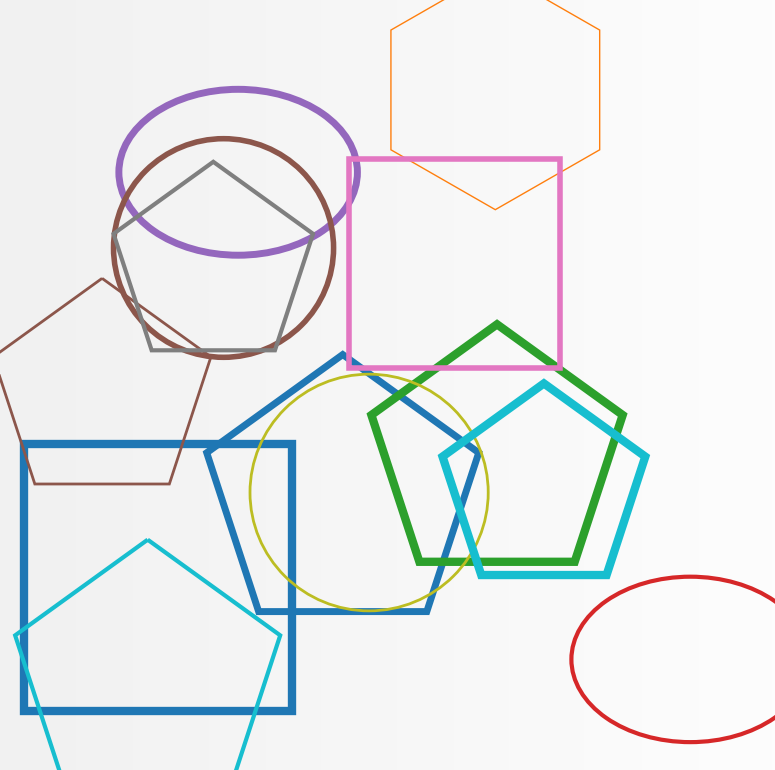[{"shape": "square", "thickness": 3, "radius": 0.87, "center": [0.204, 0.25]}, {"shape": "pentagon", "thickness": 2.5, "radius": 0.92, "center": [0.442, 0.355]}, {"shape": "hexagon", "thickness": 0.5, "radius": 0.78, "center": [0.639, 0.883]}, {"shape": "pentagon", "thickness": 3, "radius": 0.85, "center": [0.641, 0.408]}, {"shape": "oval", "thickness": 1.5, "radius": 0.77, "center": [0.891, 0.144]}, {"shape": "oval", "thickness": 2.5, "radius": 0.77, "center": [0.307, 0.776]}, {"shape": "pentagon", "thickness": 1, "radius": 0.74, "center": [0.132, 0.491]}, {"shape": "circle", "thickness": 2, "radius": 0.71, "center": [0.288, 0.678]}, {"shape": "square", "thickness": 2, "radius": 0.68, "center": [0.586, 0.658]}, {"shape": "pentagon", "thickness": 1.5, "radius": 0.68, "center": [0.275, 0.655]}, {"shape": "circle", "thickness": 1, "radius": 0.77, "center": [0.476, 0.36]}, {"shape": "pentagon", "thickness": 1.5, "radius": 0.9, "center": [0.191, 0.119]}, {"shape": "pentagon", "thickness": 3, "radius": 0.69, "center": [0.702, 0.364]}]